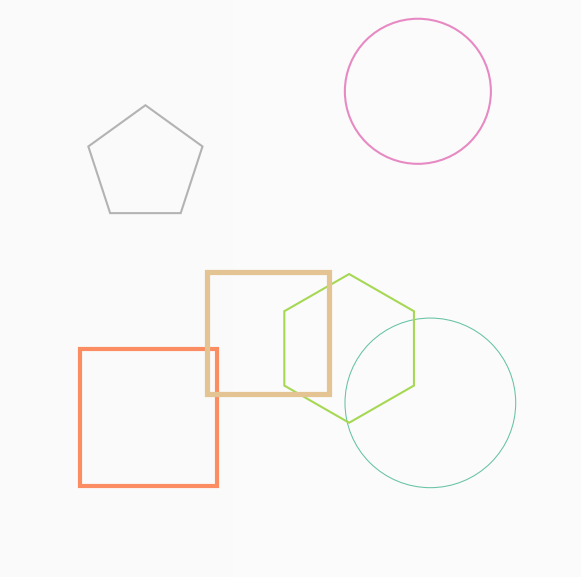[{"shape": "circle", "thickness": 0.5, "radius": 0.73, "center": [0.74, 0.302]}, {"shape": "square", "thickness": 2, "radius": 0.59, "center": [0.256, 0.277]}, {"shape": "circle", "thickness": 1, "radius": 0.63, "center": [0.719, 0.841]}, {"shape": "hexagon", "thickness": 1, "radius": 0.64, "center": [0.601, 0.396]}, {"shape": "square", "thickness": 2.5, "radius": 0.53, "center": [0.461, 0.423]}, {"shape": "pentagon", "thickness": 1, "radius": 0.52, "center": [0.25, 0.714]}]